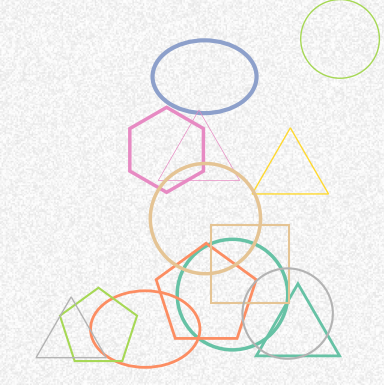[{"shape": "triangle", "thickness": 2, "radius": 0.62, "center": [0.774, 0.138]}, {"shape": "circle", "thickness": 2.5, "radius": 0.72, "center": [0.604, 0.235]}, {"shape": "oval", "thickness": 2, "radius": 0.71, "center": [0.377, 0.145]}, {"shape": "pentagon", "thickness": 2, "radius": 0.68, "center": [0.535, 0.232]}, {"shape": "oval", "thickness": 3, "radius": 0.68, "center": [0.531, 0.801]}, {"shape": "triangle", "thickness": 0.5, "radius": 0.61, "center": [0.517, 0.592]}, {"shape": "hexagon", "thickness": 2.5, "radius": 0.55, "center": [0.433, 0.611]}, {"shape": "pentagon", "thickness": 1.5, "radius": 0.53, "center": [0.256, 0.147]}, {"shape": "circle", "thickness": 1, "radius": 0.51, "center": [0.883, 0.899]}, {"shape": "triangle", "thickness": 1, "radius": 0.57, "center": [0.754, 0.553]}, {"shape": "square", "thickness": 1.5, "radius": 0.51, "center": [0.648, 0.314]}, {"shape": "circle", "thickness": 2.5, "radius": 0.72, "center": [0.534, 0.432]}, {"shape": "triangle", "thickness": 1, "radius": 0.53, "center": [0.185, 0.124]}, {"shape": "circle", "thickness": 1.5, "radius": 0.59, "center": [0.747, 0.186]}]